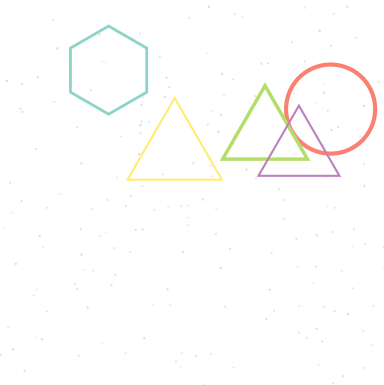[{"shape": "hexagon", "thickness": 2, "radius": 0.57, "center": [0.282, 0.818]}, {"shape": "circle", "thickness": 3, "radius": 0.58, "center": [0.859, 0.717]}, {"shape": "triangle", "thickness": 2.5, "radius": 0.64, "center": [0.688, 0.65]}, {"shape": "triangle", "thickness": 1.5, "radius": 0.61, "center": [0.776, 0.604]}, {"shape": "triangle", "thickness": 1.5, "radius": 0.71, "center": [0.454, 0.604]}]